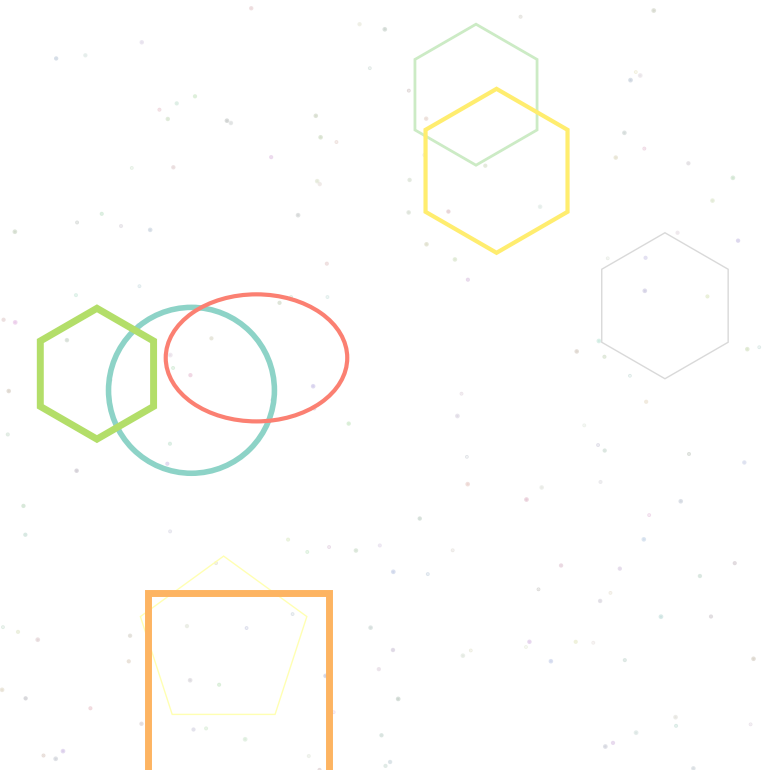[{"shape": "circle", "thickness": 2, "radius": 0.54, "center": [0.249, 0.493]}, {"shape": "pentagon", "thickness": 0.5, "radius": 0.57, "center": [0.29, 0.164]}, {"shape": "oval", "thickness": 1.5, "radius": 0.59, "center": [0.333, 0.535]}, {"shape": "square", "thickness": 2.5, "radius": 0.59, "center": [0.31, 0.113]}, {"shape": "hexagon", "thickness": 2.5, "radius": 0.42, "center": [0.126, 0.515]}, {"shape": "hexagon", "thickness": 0.5, "radius": 0.47, "center": [0.864, 0.603]}, {"shape": "hexagon", "thickness": 1, "radius": 0.46, "center": [0.618, 0.877]}, {"shape": "hexagon", "thickness": 1.5, "radius": 0.53, "center": [0.645, 0.778]}]